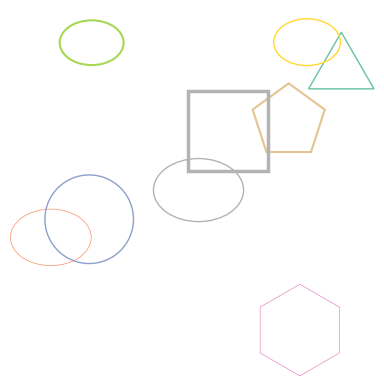[{"shape": "triangle", "thickness": 1, "radius": 0.49, "center": [0.887, 0.818]}, {"shape": "oval", "thickness": 0.5, "radius": 0.52, "center": [0.132, 0.383]}, {"shape": "circle", "thickness": 1, "radius": 0.58, "center": [0.232, 0.431]}, {"shape": "hexagon", "thickness": 0.5, "radius": 0.59, "center": [0.779, 0.143]}, {"shape": "oval", "thickness": 1.5, "radius": 0.42, "center": [0.238, 0.889]}, {"shape": "oval", "thickness": 1, "radius": 0.43, "center": [0.798, 0.89]}, {"shape": "pentagon", "thickness": 1.5, "radius": 0.49, "center": [0.75, 0.685]}, {"shape": "oval", "thickness": 1, "radius": 0.59, "center": [0.516, 0.506]}, {"shape": "square", "thickness": 2.5, "radius": 0.52, "center": [0.593, 0.659]}]